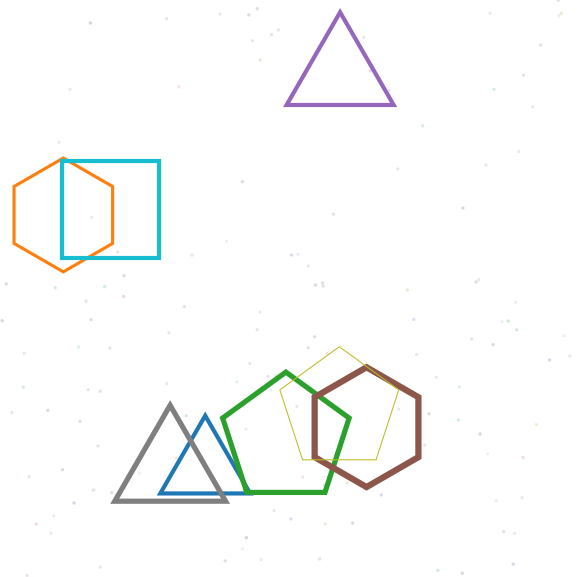[{"shape": "triangle", "thickness": 2, "radius": 0.45, "center": [0.355, 0.19]}, {"shape": "hexagon", "thickness": 1.5, "radius": 0.49, "center": [0.11, 0.627]}, {"shape": "pentagon", "thickness": 2.5, "radius": 0.58, "center": [0.495, 0.24]}, {"shape": "triangle", "thickness": 2, "radius": 0.54, "center": [0.589, 0.871]}, {"shape": "hexagon", "thickness": 3, "radius": 0.52, "center": [0.635, 0.259]}, {"shape": "triangle", "thickness": 2.5, "radius": 0.55, "center": [0.295, 0.187]}, {"shape": "pentagon", "thickness": 0.5, "radius": 0.54, "center": [0.588, 0.291]}, {"shape": "square", "thickness": 2, "radius": 0.42, "center": [0.192, 0.636]}]